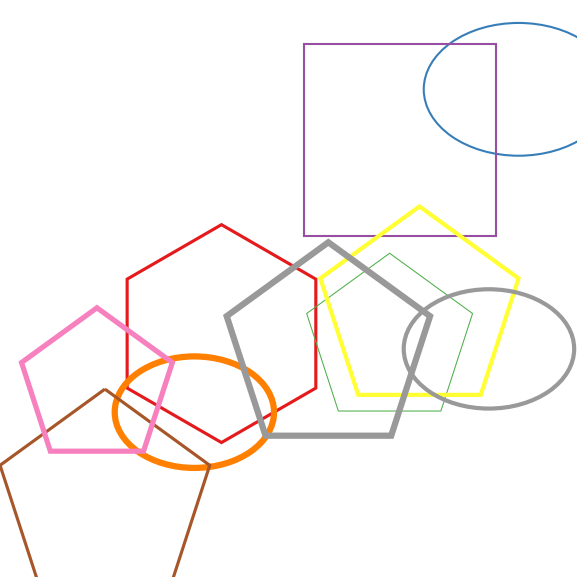[{"shape": "hexagon", "thickness": 1.5, "radius": 0.94, "center": [0.384, 0.421]}, {"shape": "oval", "thickness": 1, "radius": 0.82, "center": [0.898, 0.844]}, {"shape": "pentagon", "thickness": 0.5, "radius": 0.76, "center": [0.675, 0.41]}, {"shape": "square", "thickness": 1, "radius": 0.83, "center": [0.692, 0.757]}, {"shape": "oval", "thickness": 3, "radius": 0.69, "center": [0.337, 0.285]}, {"shape": "pentagon", "thickness": 2, "radius": 0.9, "center": [0.726, 0.461]}, {"shape": "pentagon", "thickness": 1.5, "radius": 0.95, "center": [0.182, 0.134]}, {"shape": "pentagon", "thickness": 2.5, "radius": 0.69, "center": [0.168, 0.329]}, {"shape": "pentagon", "thickness": 3, "radius": 0.93, "center": [0.569, 0.394]}, {"shape": "oval", "thickness": 2, "radius": 0.74, "center": [0.847, 0.395]}]